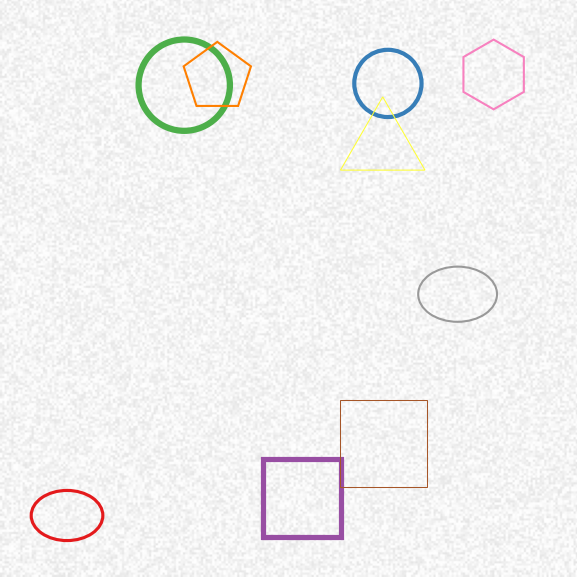[{"shape": "oval", "thickness": 1.5, "radius": 0.31, "center": [0.116, 0.106]}, {"shape": "circle", "thickness": 2, "radius": 0.29, "center": [0.672, 0.855]}, {"shape": "circle", "thickness": 3, "radius": 0.4, "center": [0.319, 0.852]}, {"shape": "square", "thickness": 2.5, "radius": 0.34, "center": [0.523, 0.137]}, {"shape": "pentagon", "thickness": 1, "radius": 0.31, "center": [0.376, 0.865]}, {"shape": "triangle", "thickness": 0.5, "radius": 0.42, "center": [0.663, 0.747]}, {"shape": "square", "thickness": 0.5, "radius": 0.38, "center": [0.664, 0.23]}, {"shape": "hexagon", "thickness": 1, "radius": 0.3, "center": [0.855, 0.87]}, {"shape": "oval", "thickness": 1, "radius": 0.34, "center": [0.792, 0.49]}]